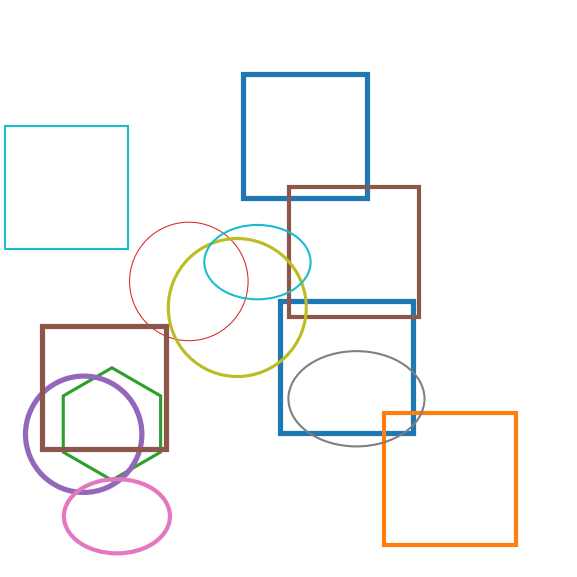[{"shape": "square", "thickness": 2.5, "radius": 0.54, "center": [0.528, 0.763]}, {"shape": "square", "thickness": 2.5, "radius": 0.57, "center": [0.6, 0.363]}, {"shape": "square", "thickness": 2, "radius": 0.57, "center": [0.779, 0.169]}, {"shape": "hexagon", "thickness": 1.5, "radius": 0.49, "center": [0.194, 0.265]}, {"shape": "circle", "thickness": 0.5, "radius": 0.51, "center": [0.327, 0.512]}, {"shape": "circle", "thickness": 2.5, "radius": 0.5, "center": [0.145, 0.247]}, {"shape": "square", "thickness": 2, "radius": 0.56, "center": [0.613, 0.563]}, {"shape": "square", "thickness": 2.5, "radius": 0.54, "center": [0.18, 0.328]}, {"shape": "oval", "thickness": 2, "radius": 0.46, "center": [0.202, 0.105]}, {"shape": "oval", "thickness": 1, "radius": 0.59, "center": [0.617, 0.309]}, {"shape": "circle", "thickness": 1.5, "radius": 0.6, "center": [0.411, 0.467]}, {"shape": "square", "thickness": 1, "radius": 0.53, "center": [0.115, 0.675]}, {"shape": "oval", "thickness": 1, "radius": 0.46, "center": [0.446, 0.545]}]